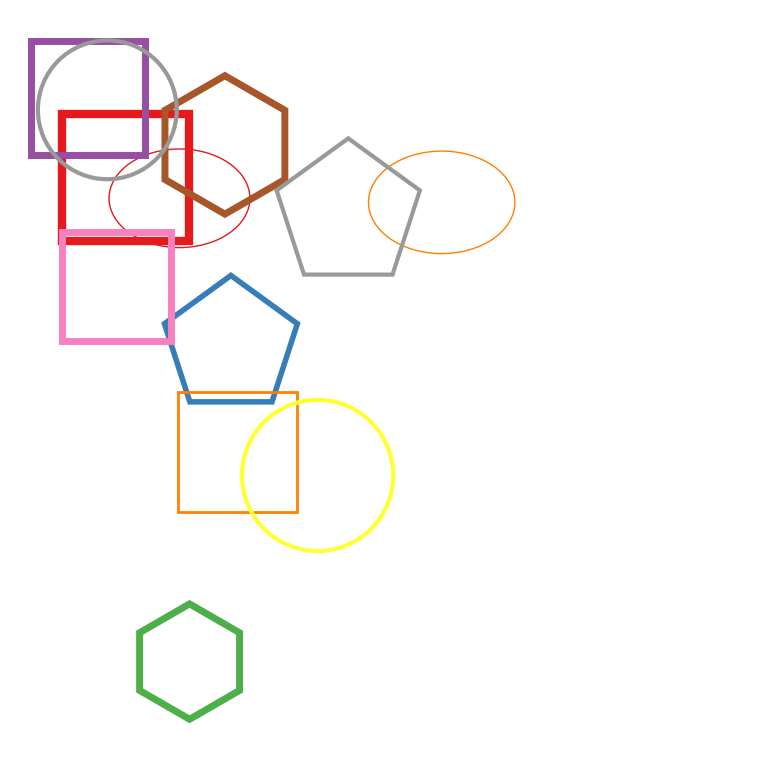[{"shape": "square", "thickness": 3, "radius": 0.41, "center": [0.163, 0.77]}, {"shape": "oval", "thickness": 0.5, "radius": 0.46, "center": [0.233, 0.743]}, {"shape": "pentagon", "thickness": 2, "radius": 0.45, "center": [0.3, 0.551]}, {"shape": "hexagon", "thickness": 2.5, "radius": 0.37, "center": [0.246, 0.141]}, {"shape": "square", "thickness": 2.5, "radius": 0.37, "center": [0.114, 0.873]}, {"shape": "oval", "thickness": 0.5, "radius": 0.48, "center": [0.574, 0.737]}, {"shape": "square", "thickness": 1, "radius": 0.39, "center": [0.308, 0.413]}, {"shape": "circle", "thickness": 1.5, "radius": 0.49, "center": [0.413, 0.383]}, {"shape": "hexagon", "thickness": 2.5, "radius": 0.45, "center": [0.292, 0.812]}, {"shape": "square", "thickness": 2.5, "radius": 0.35, "center": [0.151, 0.628]}, {"shape": "pentagon", "thickness": 1.5, "radius": 0.49, "center": [0.452, 0.722]}, {"shape": "circle", "thickness": 1.5, "radius": 0.45, "center": [0.139, 0.857]}]